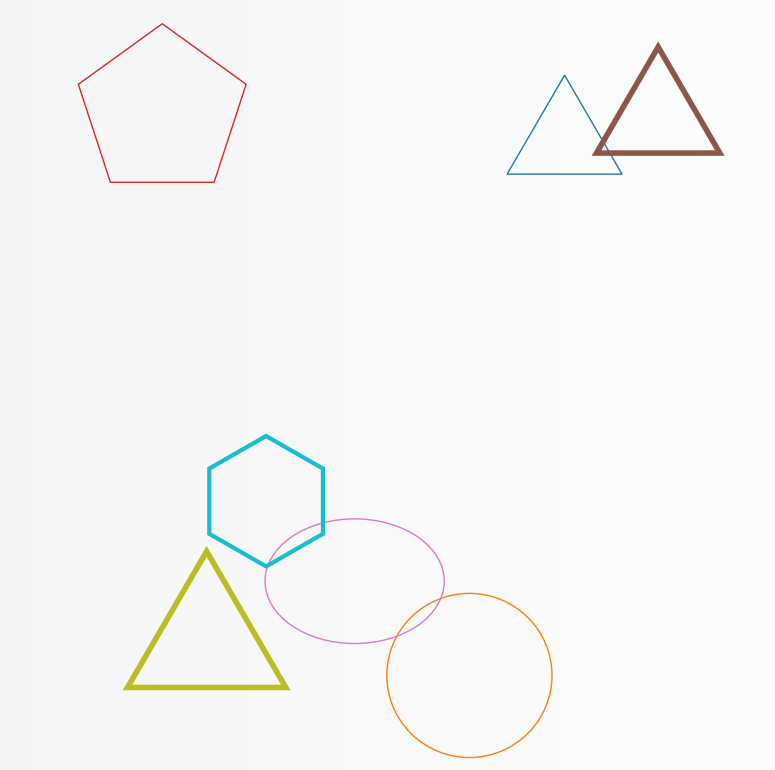[{"shape": "triangle", "thickness": 0.5, "radius": 0.43, "center": [0.729, 0.817]}, {"shape": "circle", "thickness": 0.5, "radius": 0.53, "center": [0.606, 0.123]}, {"shape": "pentagon", "thickness": 0.5, "radius": 0.57, "center": [0.209, 0.855]}, {"shape": "triangle", "thickness": 2, "radius": 0.46, "center": [0.849, 0.847]}, {"shape": "oval", "thickness": 0.5, "radius": 0.58, "center": [0.458, 0.245]}, {"shape": "triangle", "thickness": 2, "radius": 0.59, "center": [0.267, 0.166]}, {"shape": "hexagon", "thickness": 1.5, "radius": 0.42, "center": [0.343, 0.349]}]